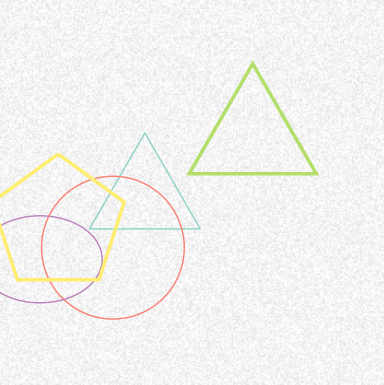[{"shape": "triangle", "thickness": 1, "radius": 0.83, "center": [0.376, 0.489]}, {"shape": "circle", "thickness": 1, "radius": 0.93, "center": [0.293, 0.357]}, {"shape": "triangle", "thickness": 2.5, "radius": 0.95, "center": [0.656, 0.644]}, {"shape": "oval", "thickness": 1, "radius": 0.81, "center": [0.104, 0.326]}, {"shape": "pentagon", "thickness": 2.5, "radius": 0.9, "center": [0.151, 0.419]}]